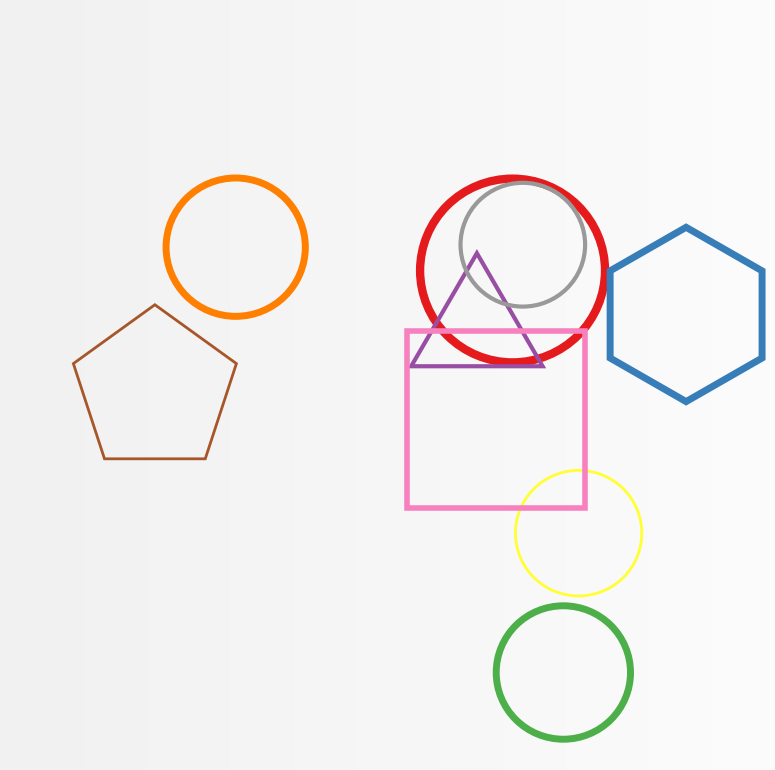[{"shape": "circle", "thickness": 3, "radius": 0.6, "center": [0.661, 0.649]}, {"shape": "hexagon", "thickness": 2.5, "radius": 0.57, "center": [0.885, 0.592]}, {"shape": "circle", "thickness": 2.5, "radius": 0.43, "center": [0.727, 0.127]}, {"shape": "triangle", "thickness": 1.5, "radius": 0.49, "center": [0.615, 0.573]}, {"shape": "circle", "thickness": 2.5, "radius": 0.45, "center": [0.304, 0.679]}, {"shape": "circle", "thickness": 1, "radius": 0.41, "center": [0.747, 0.308]}, {"shape": "pentagon", "thickness": 1, "radius": 0.55, "center": [0.2, 0.494]}, {"shape": "square", "thickness": 2, "radius": 0.58, "center": [0.64, 0.456]}, {"shape": "circle", "thickness": 1.5, "radius": 0.4, "center": [0.675, 0.682]}]